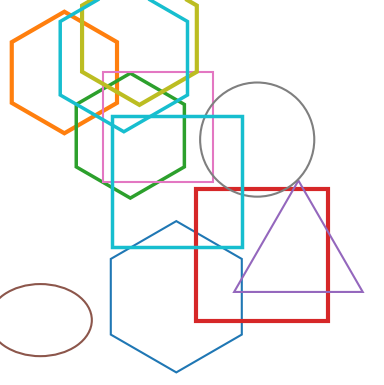[{"shape": "hexagon", "thickness": 1.5, "radius": 0.98, "center": [0.458, 0.229]}, {"shape": "hexagon", "thickness": 3, "radius": 0.79, "center": [0.167, 0.812]}, {"shape": "hexagon", "thickness": 2.5, "radius": 0.81, "center": [0.338, 0.648]}, {"shape": "square", "thickness": 3, "radius": 0.85, "center": [0.68, 0.337]}, {"shape": "triangle", "thickness": 1.5, "radius": 0.96, "center": [0.775, 0.338]}, {"shape": "oval", "thickness": 1.5, "radius": 0.67, "center": [0.105, 0.169]}, {"shape": "square", "thickness": 1.5, "radius": 0.71, "center": [0.409, 0.669]}, {"shape": "circle", "thickness": 1.5, "radius": 0.74, "center": [0.668, 0.637]}, {"shape": "hexagon", "thickness": 3, "radius": 0.86, "center": [0.362, 0.9]}, {"shape": "hexagon", "thickness": 2.5, "radius": 0.95, "center": [0.322, 0.849]}, {"shape": "square", "thickness": 2.5, "radius": 0.85, "center": [0.46, 0.529]}]